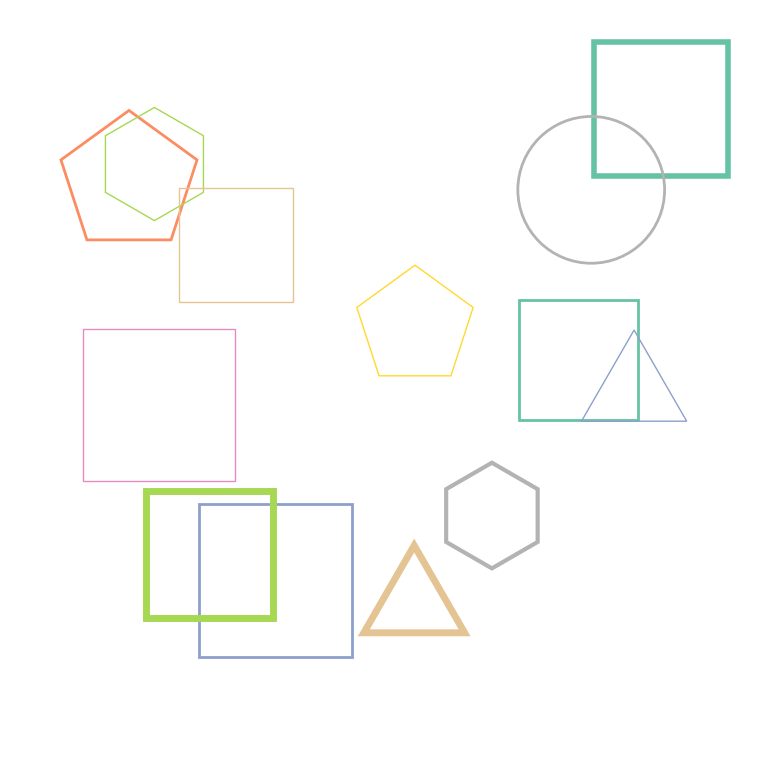[{"shape": "square", "thickness": 2, "radius": 0.44, "center": [0.859, 0.858]}, {"shape": "square", "thickness": 1, "radius": 0.39, "center": [0.751, 0.532]}, {"shape": "pentagon", "thickness": 1, "radius": 0.46, "center": [0.168, 0.764]}, {"shape": "square", "thickness": 1, "radius": 0.49, "center": [0.358, 0.246]}, {"shape": "triangle", "thickness": 0.5, "radius": 0.39, "center": [0.823, 0.492]}, {"shape": "square", "thickness": 0.5, "radius": 0.49, "center": [0.207, 0.474]}, {"shape": "hexagon", "thickness": 0.5, "radius": 0.37, "center": [0.201, 0.787]}, {"shape": "square", "thickness": 2.5, "radius": 0.41, "center": [0.272, 0.28]}, {"shape": "pentagon", "thickness": 0.5, "radius": 0.4, "center": [0.539, 0.576]}, {"shape": "square", "thickness": 0.5, "radius": 0.37, "center": [0.306, 0.682]}, {"shape": "triangle", "thickness": 2.5, "radius": 0.38, "center": [0.538, 0.216]}, {"shape": "circle", "thickness": 1, "radius": 0.48, "center": [0.768, 0.753]}, {"shape": "hexagon", "thickness": 1.5, "radius": 0.34, "center": [0.639, 0.33]}]